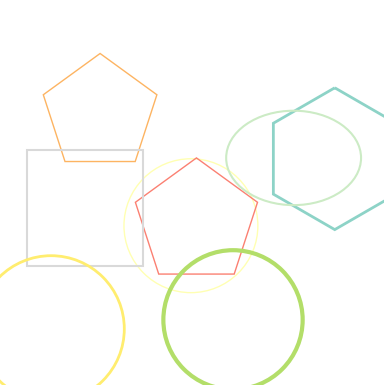[{"shape": "hexagon", "thickness": 2, "radius": 0.92, "center": [0.87, 0.588]}, {"shape": "circle", "thickness": 1, "radius": 0.87, "center": [0.496, 0.414]}, {"shape": "pentagon", "thickness": 1, "radius": 0.83, "center": [0.51, 0.423]}, {"shape": "pentagon", "thickness": 1, "radius": 0.78, "center": [0.26, 0.706]}, {"shape": "circle", "thickness": 3, "radius": 0.9, "center": [0.605, 0.169]}, {"shape": "square", "thickness": 1.5, "radius": 0.75, "center": [0.222, 0.459]}, {"shape": "oval", "thickness": 1.5, "radius": 0.88, "center": [0.763, 0.59]}, {"shape": "circle", "thickness": 2, "radius": 0.95, "center": [0.133, 0.146]}]